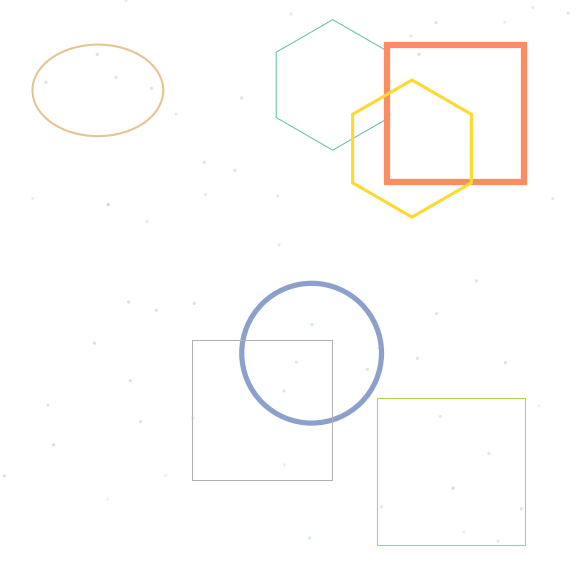[{"shape": "hexagon", "thickness": 0.5, "radius": 0.57, "center": [0.576, 0.852]}, {"shape": "square", "thickness": 3, "radius": 0.59, "center": [0.789, 0.803]}, {"shape": "circle", "thickness": 2.5, "radius": 0.61, "center": [0.54, 0.388]}, {"shape": "square", "thickness": 0.5, "radius": 0.64, "center": [0.781, 0.183]}, {"shape": "hexagon", "thickness": 1.5, "radius": 0.59, "center": [0.713, 0.742]}, {"shape": "oval", "thickness": 1, "radius": 0.57, "center": [0.169, 0.843]}, {"shape": "square", "thickness": 0.5, "radius": 0.6, "center": [0.453, 0.289]}]